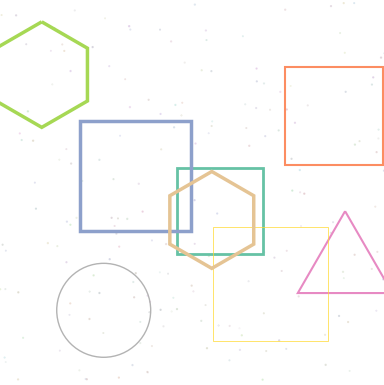[{"shape": "square", "thickness": 2, "radius": 0.56, "center": [0.572, 0.452]}, {"shape": "square", "thickness": 1.5, "radius": 0.64, "center": [0.868, 0.699]}, {"shape": "square", "thickness": 2.5, "radius": 0.72, "center": [0.352, 0.542]}, {"shape": "triangle", "thickness": 1.5, "radius": 0.71, "center": [0.896, 0.31]}, {"shape": "hexagon", "thickness": 2.5, "radius": 0.69, "center": [0.108, 0.806]}, {"shape": "square", "thickness": 0.5, "radius": 0.75, "center": [0.703, 0.263]}, {"shape": "hexagon", "thickness": 2.5, "radius": 0.63, "center": [0.55, 0.429]}, {"shape": "circle", "thickness": 1, "radius": 0.61, "center": [0.269, 0.194]}]